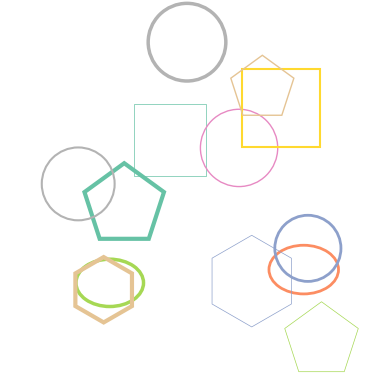[{"shape": "square", "thickness": 0.5, "radius": 0.47, "center": [0.442, 0.637]}, {"shape": "pentagon", "thickness": 3, "radius": 0.54, "center": [0.323, 0.468]}, {"shape": "oval", "thickness": 2, "radius": 0.45, "center": [0.789, 0.3]}, {"shape": "circle", "thickness": 2, "radius": 0.43, "center": [0.8, 0.355]}, {"shape": "hexagon", "thickness": 0.5, "radius": 0.6, "center": [0.654, 0.27]}, {"shape": "circle", "thickness": 1, "radius": 0.5, "center": [0.621, 0.616]}, {"shape": "oval", "thickness": 2.5, "radius": 0.44, "center": [0.285, 0.265]}, {"shape": "pentagon", "thickness": 0.5, "radius": 0.5, "center": [0.835, 0.116]}, {"shape": "square", "thickness": 1.5, "radius": 0.51, "center": [0.729, 0.72]}, {"shape": "hexagon", "thickness": 3, "radius": 0.42, "center": [0.269, 0.247]}, {"shape": "pentagon", "thickness": 1, "radius": 0.43, "center": [0.681, 0.77]}, {"shape": "circle", "thickness": 1.5, "radius": 0.47, "center": [0.203, 0.522]}, {"shape": "circle", "thickness": 2.5, "radius": 0.5, "center": [0.486, 0.89]}]